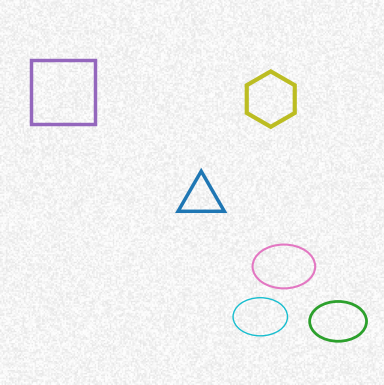[{"shape": "triangle", "thickness": 2.5, "radius": 0.35, "center": [0.523, 0.486]}, {"shape": "oval", "thickness": 2, "radius": 0.37, "center": [0.878, 0.165]}, {"shape": "square", "thickness": 2.5, "radius": 0.42, "center": [0.163, 0.761]}, {"shape": "oval", "thickness": 1.5, "radius": 0.41, "center": [0.737, 0.308]}, {"shape": "hexagon", "thickness": 3, "radius": 0.36, "center": [0.703, 0.743]}, {"shape": "oval", "thickness": 1, "radius": 0.35, "center": [0.676, 0.177]}]